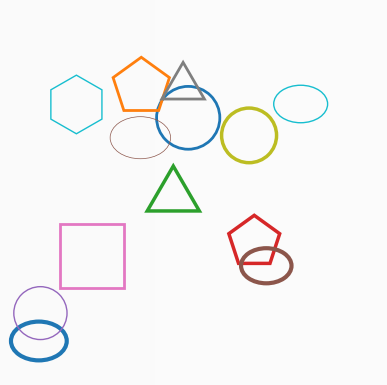[{"shape": "circle", "thickness": 2, "radius": 0.41, "center": [0.486, 0.694]}, {"shape": "oval", "thickness": 3, "radius": 0.36, "center": [0.1, 0.114]}, {"shape": "pentagon", "thickness": 2, "radius": 0.38, "center": [0.365, 0.775]}, {"shape": "triangle", "thickness": 2.5, "radius": 0.39, "center": [0.447, 0.491]}, {"shape": "pentagon", "thickness": 2.5, "radius": 0.34, "center": [0.656, 0.372]}, {"shape": "circle", "thickness": 1, "radius": 0.34, "center": [0.104, 0.187]}, {"shape": "oval", "thickness": 0.5, "radius": 0.39, "center": [0.362, 0.642]}, {"shape": "oval", "thickness": 3, "radius": 0.33, "center": [0.687, 0.31]}, {"shape": "square", "thickness": 2, "radius": 0.42, "center": [0.237, 0.336]}, {"shape": "triangle", "thickness": 2, "radius": 0.32, "center": [0.472, 0.774]}, {"shape": "circle", "thickness": 2.5, "radius": 0.35, "center": [0.643, 0.648]}, {"shape": "oval", "thickness": 1, "radius": 0.35, "center": [0.776, 0.73]}, {"shape": "hexagon", "thickness": 1, "radius": 0.38, "center": [0.197, 0.729]}]